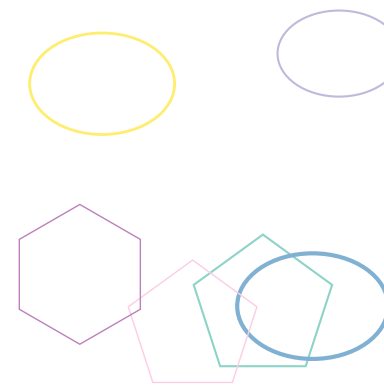[{"shape": "pentagon", "thickness": 1.5, "radius": 0.94, "center": [0.683, 0.202]}, {"shape": "oval", "thickness": 1.5, "radius": 0.8, "center": [0.881, 0.861]}, {"shape": "oval", "thickness": 3, "radius": 0.98, "center": [0.812, 0.205]}, {"shape": "pentagon", "thickness": 1, "radius": 0.88, "center": [0.5, 0.149]}, {"shape": "hexagon", "thickness": 1, "radius": 0.91, "center": [0.207, 0.287]}, {"shape": "oval", "thickness": 2, "radius": 0.94, "center": [0.265, 0.782]}]